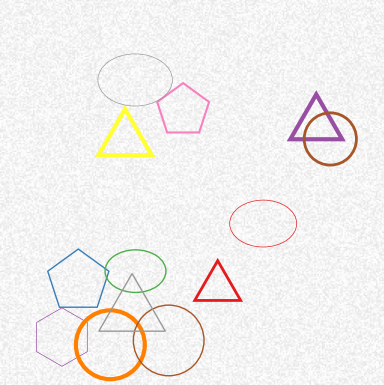[{"shape": "triangle", "thickness": 2, "radius": 0.34, "center": [0.565, 0.254]}, {"shape": "oval", "thickness": 0.5, "radius": 0.43, "center": [0.684, 0.419]}, {"shape": "pentagon", "thickness": 1, "radius": 0.42, "center": [0.203, 0.27]}, {"shape": "oval", "thickness": 1, "radius": 0.4, "center": [0.352, 0.296]}, {"shape": "triangle", "thickness": 3, "radius": 0.39, "center": [0.821, 0.677]}, {"shape": "hexagon", "thickness": 0.5, "radius": 0.38, "center": [0.161, 0.125]}, {"shape": "circle", "thickness": 3, "radius": 0.45, "center": [0.287, 0.104]}, {"shape": "triangle", "thickness": 3, "radius": 0.4, "center": [0.325, 0.637]}, {"shape": "circle", "thickness": 1, "radius": 0.46, "center": [0.438, 0.116]}, {"shape": "circle", "thickness": 2, "radius": 0.34, "center": [0.858, 0.639]}, {"shape": "pentagon", "thickness": 1.5, "radius": 0.35, "center": [0.476, 0.713]}, {"shape": "oval", "thickness": 0.5, "radius": 0.48, "center": [0.351, 0.792]}, {"shape": "triangle", "thickness": 1, "radius": 0.5, "center": [0.343, 0.19]}]